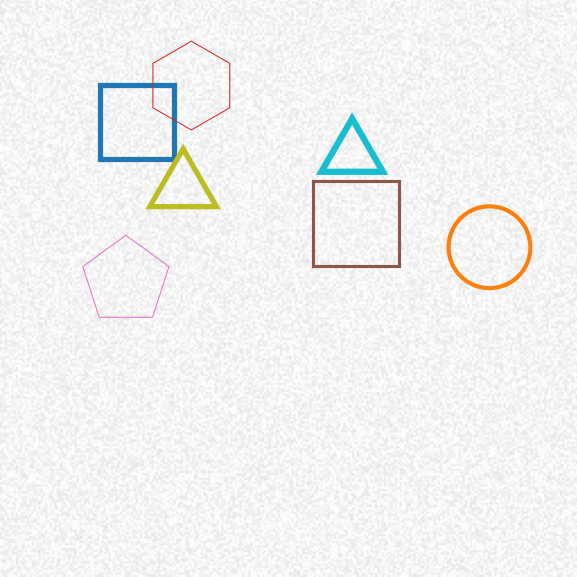[{"shape": "square", "thickness": 2.5, "radius": 0.32, "center": [0.238, 0.788]}, {"shape": "circle", "thickness": 2, "radius": 0.35, "center": [0.848, 0.571]}, {"shape": "hexagon", "thickness": 0.5, "radius": 0.38, "center": [0.331, 0.851]}, {"shape": "square", "thickness": 1.5, "radius": 0.37, "center": [0.616, 0.612]}, {"shape": "pentagon", "thickness": 0.5, "radius": 0.39, "center": [0.218, 0.513]}, {"shape": "triangle", "thickness": 2.5, "radius": 0.33, "center": [0.317, 0.675]}, {"shape": "triangle", "thickness": 3, "radius": 0.31, "center": [0.61, 0.732]}]